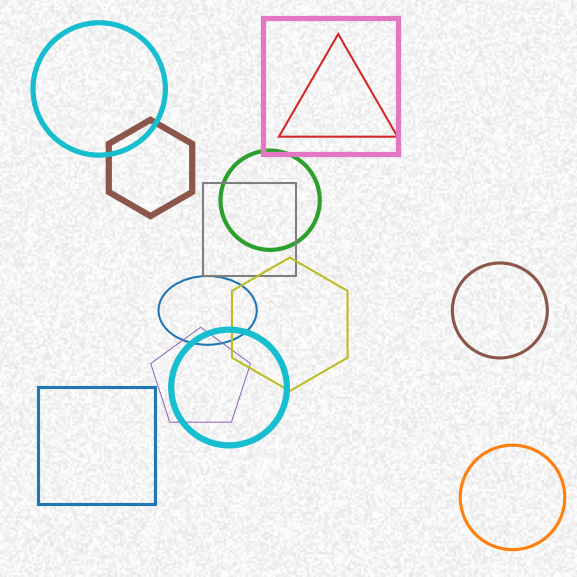[{"shape": "square", "thickness": 1.5, "radius": 0.51, "center": [0.167, 0.228]}, {"shape": "oval", "thickness": 1, "radius": 0.43, "center": [0.36, 0.462]}, {"shape": "circle", "thickness": 1.5, "radius": 0.45, "center": [0.887, 0.138]}, {"shape": "circle", "thickness": 2, "radius": 0.43, "center": [0.468, 0.652]}, {"shape": "triangle", "thickness": 1, "radius": 0.59, "center": [0.586, 0.822]}, {"shape": "pentagon", "thickness": 0.5, "radius": 0.45, "center": [0.347, 0.342]}, {"shape": "hexagon", "thickness": 3, "radius": 0.42, "center": [0.261, 0.708]}, {"shape": "circle", "thickness": 1.5, "radius": 0.41, "center": [0.866, 0.462]}, {"shape": "square", "thickness": 2.5, "radius": 0.59, "center": [0.573, 0.85]}, {"shape": "square", "thickness": 1, "radius": 0.4, "center": [0.432, 0.601]}, {"shape": "hexagon", "thickness": 1, "radius": 0.58, "center": [0.502, 0.438]}, {"shape": "circle", "thickness": 3, "radius": 0.5, "center": [0.397, 0.328]}, {"shape": "circle", "thickness": 2.5, "radius": 0.57, "center": [0.172, 0.845]}]